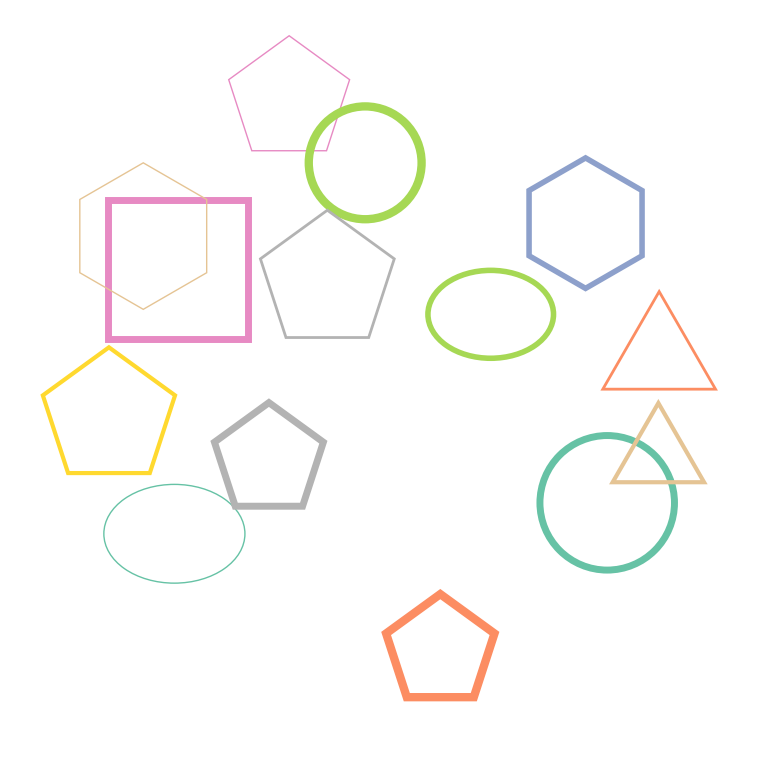[{"shape": "circle", "thickness": 2.5, "radius": 0.44, "center": [0.789, 0.347]}, {"shape": "oval", "thickness": 0.5, "radius": 0.46, "center": [0.226, 0.307]}, {"shape": "triangle", "thickness": 1, "radius": 0.42, "center": [0.856, 0.537]}, {"shape": "pentagon", "thickness": 3, "radius": 0.37, "center": [0.572, 0.154]}, {"shape": "hexagon", "thickness": 2, "radius": 0.42, "center": [0.76, 0.71]}, {"shape": "pentagon", "thickness": 0.5, "radius": 0.41, "center": [0.376, 0.871]}, {"shape": "square", "thickness": 2.5, "radius": 0.45, "center": [0.231, 0.65]}, {"shape": "oval", "thickness": 2, "radius": 0.41, "center": [0.637, 0.592]}, {"shape": "circle", "thickness": 3, "radius": 0.37, "center": [0.474, 0.789]}, {"shape": "pentagon", "thickness": 1.5, "radius": 0.45, "center": [0.141, 0.459]}, {"shape": "triangle", "thickness": 1.5, "radius": 0.34, "center": [0.855, 0.408]}, {"shape": "hexagon", "thickness": 0.5, "radius": 0.48, "center": [0.186, 0.693]}, {"shape": "pentagon", "thickness": 2.5, "radius": 0.37, "center": [0.349, 0.403]}, {"shape": "pentagon", "thickness": 1, "radius": 0.46, "center": [0.425, 0.636]}]